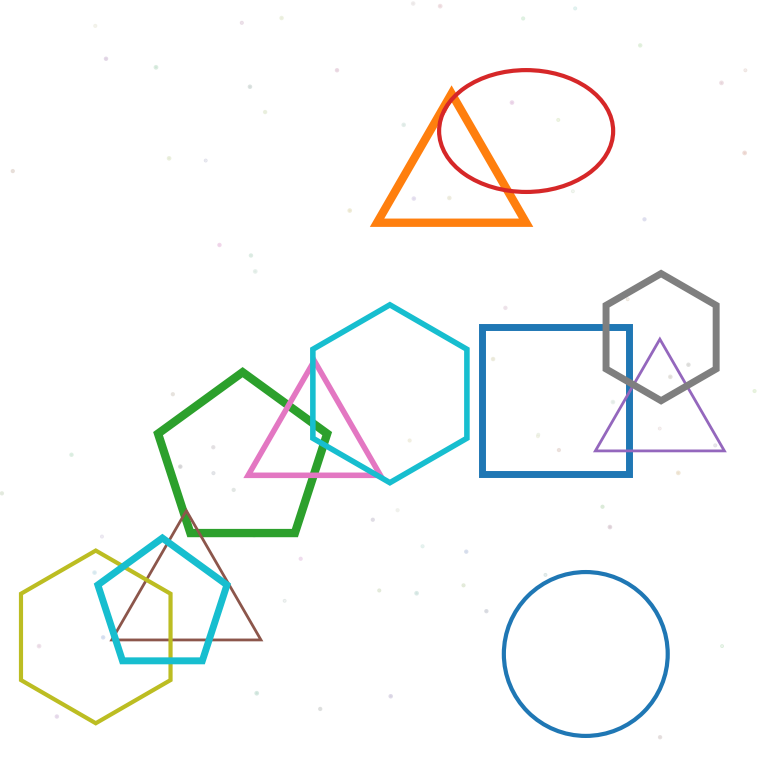[{"shape": "square", "thickness": 2.5, "radius": 0.48, "center": [0.721, 0.48]}, {"shape": "circle", "thickness": 1.5, "radius": 0.53, "center": [0.761, 0.151]}, {"shape": "triangle", "thickness": 3, "radius": 0.56, "center": [0.586, 0.767]}, {"shape": "pentagon", "thickness": 3, "radius": 0.58, "center": [0.315, 0.401]}, {"shape": "oval", "thickness": 1.5, "radius": 0.57, "center": [0.683, 0.83]}, {"shape": "triangle", "thickness": 1, "radius": 0.48, "center": [0.857, 0.463]}, {"shape": "triangle", "thickness": 1, "radius": 0.56, "center": [0.242, 0.225]}, {"shape": "triangle", "thickness": 2, "radius": 0.5, "center": [0.408, 0.432]}, {"shape": "hexagon", "thickness": 2.5, "radius": 0.41, "center": [0.859, 0.562]}, {"shape": "hexagon", "thickness": 1.5, "radius": 0.56, "center": [0.124, 0.173]}, {"shape": "hexagon", "thickness": 2, "radius": 0.58, "center": [0.506, 0.489]}, {"shape": "pentagon", "thickness": 2.5, "radius": 0.44, "center": [0.211, 0.213]}]